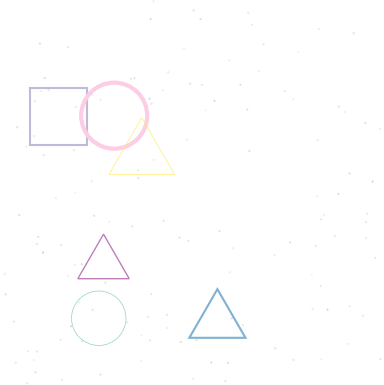[{"shape": "circle", "thickness": 0.5, "radius": 0.35, "center": [0.256, 0.173]}, {"shape": "square", "thickness": 1.5, "radius": 0.37, "center": [0.152, 0.698]}, {"shape": "triangle", "thickness": 1.5, "radius": 0.42, "center": [0.565, 0.165]}, {"shape": "circle", "thickness": 3, "radius": 0.43, "center": [0.297, 0.7]}, {"shape": "triangle", "thickness": 1, "radius": 0.39, "center": [0.269, 0.315]}, {"shape": "triangle", "thickness": 0.5, "radius": 0.49, "center": [0.368, 0.596]}]